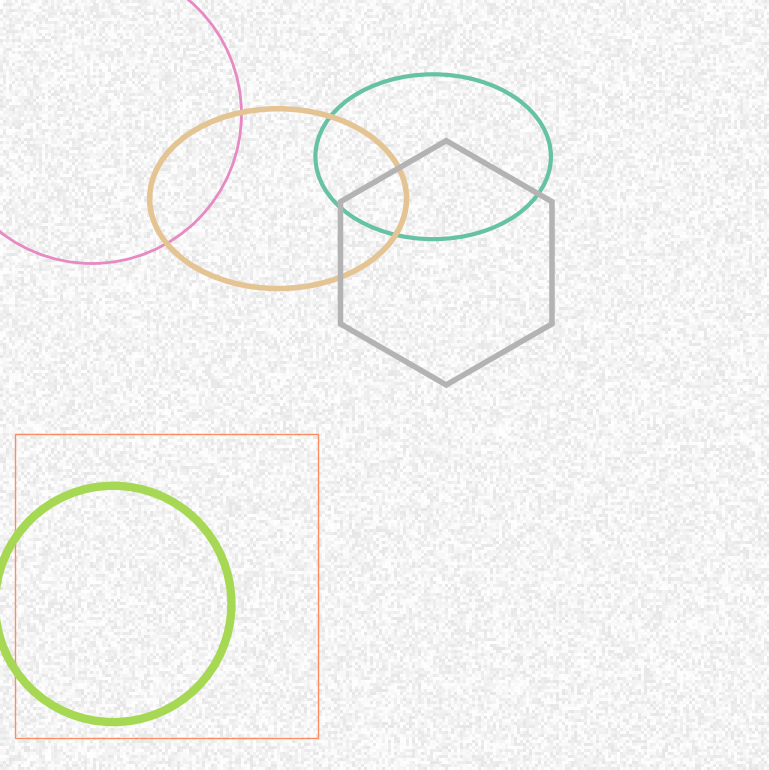[{"shape": "oval", "thickness": 1.5, "radius": 0.76, "center": [0.563, 0.796]}, {"shape": "square", "thickness": 0.5, "radius": 0.99, "center": [0.217, 0.239]}, {"shape": "circle", "thickness": 1, "radius": 0.97, "center": [0.119, 0.852]}, {"shape": "circle", "thickness": 3, "radius": 0.77, "center": [0.147, 0.216]}, {"shape": "oval", "thickness": 2, "radius": 0.83, "center": [0.361, 0.742]}, {"shape": "hexagon", "thickness": 2, "radius": 0.79, "center": [0.58, 0.659]}]